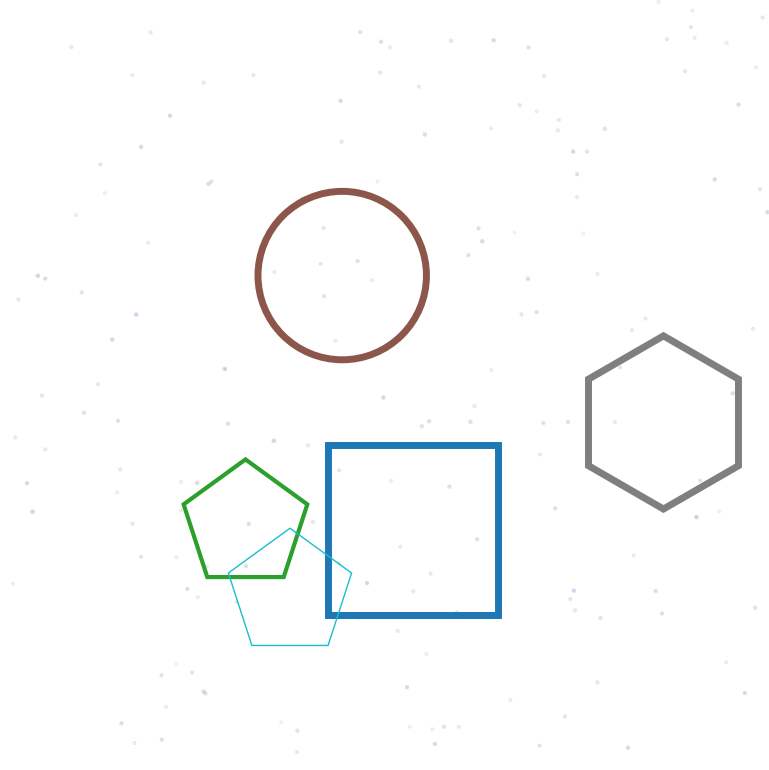[{"shape": "square", "thickness": 2.5, "radius": 0.55, "center": [0.536, 0.312]}, {"shape": "pentagon", "thickness": 1.5, "radius": 0.42, "center": [0.319, 0.319]}, {"shape": "circle", "thickness": 2.5, "radius": 0.55, "center": [0.444, 0.642]}, {"shape": "hexagon", "thickness": 2.5, "radius": 0.56, "center": [0.862, 0.451]}, {"shape": "pentagon", "thickness": 0.5, "radius": 0.42, "center": [0.377, 0.23]}]